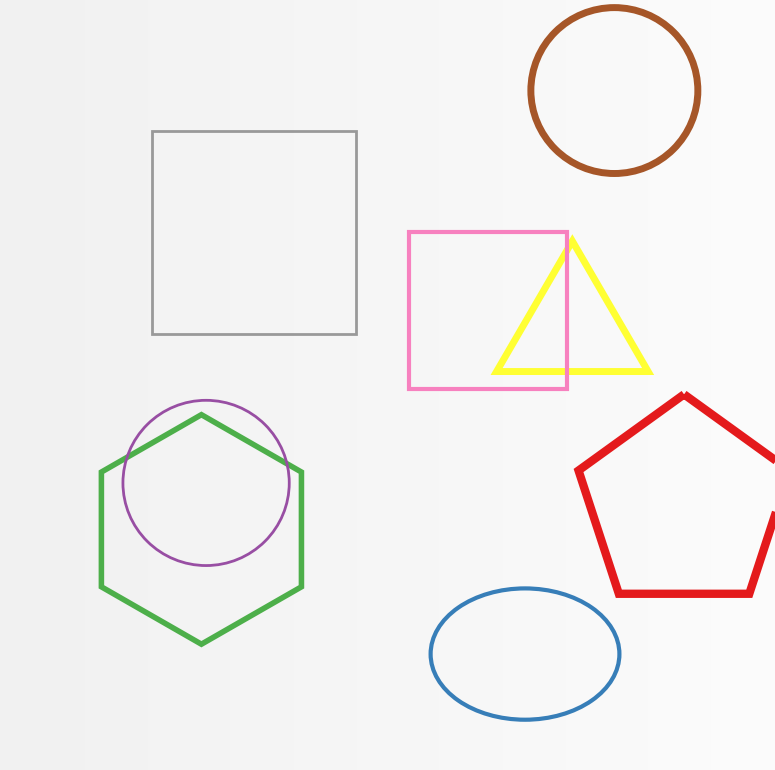[{"shape": "pentagon", "thickness": 3, "radius": 0.72, "center": [0.883, 0.345]}, {"shape": "oval", "thickness": 1.5, "radius": 0.61, "center": [0.677, 0.151]}, {"shape": "hexagon", "thickness": 2, "radius": 0.75, "center": [0.26, 0.312]}, {"shape": "circle", "thickness": 1, "radius": 0.54, "center": [0.266, 0.373]}, {"shape": "triangle", "thickness": 2.5, "radius": 0.56, "center": [0.739, 0.574]}, {"shape": "circle", "thickness": 2.5, "radius": 0.54, "center": [0.793, 0.882]}, {"shape": "square", "thickness": 1.5, "radius": 0.51, "center": [0.629, 0.597]}, {"shape": "square", "thickness": 1, "radius": 0.66, "center": [0.328, 0.698]}]